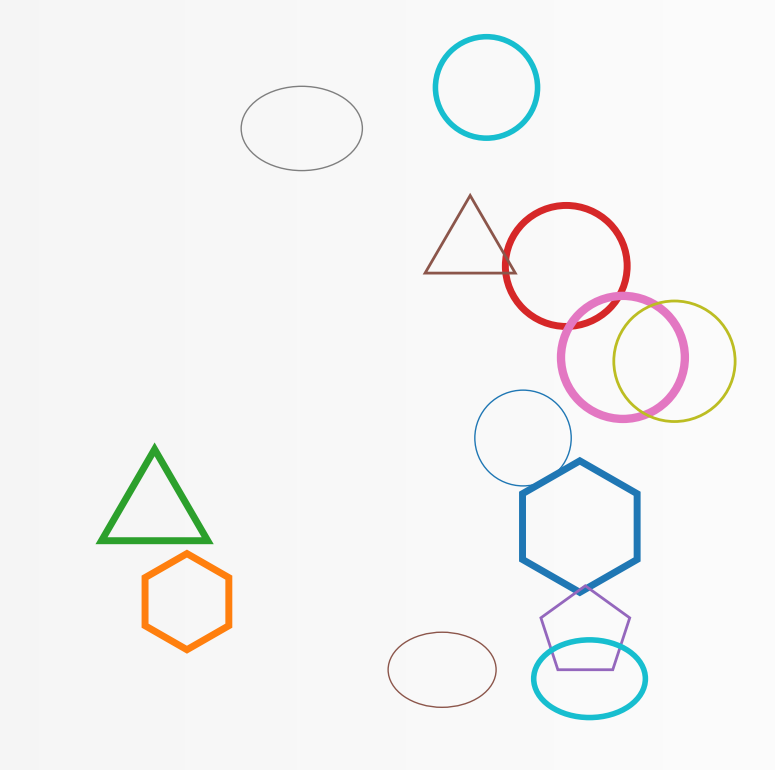[{"shape": "hexagon", "thickness": 2.5, "radius": 0.43, "center": [0.748, 0.316]}, {"shape": "circle", "thickness": 0.5, "radius": 0.31, "center": [0.675, 0.431]}, {"shape": "hexagon", "thickness": 2.5, "radius": 0.31, "center": [0.241, 0.219]}, {"shape": "triangle", "thickness": 2.5, "radius": 0.4, "center": [0.2, 0.337]}, {"shape": "circle", "thickness": 2.5, "radius": 0.39, "center": [0.731, 0.655]}, {"shape": "pentagon", "thickness": 1, "radius": 0.3, "center": [0.755, 0.179]}, {"shape": "triangle", "thickness": 1, "radius": 0.34, "center": [0.607, 0.679]}, {"shape": "oval", "thickness": 0.5, "radius": 0.35, "center": [0.57, 0.13]}, {"shape": "circle", "thickness": 3, "radius": 0.4, "center": [0.804, 0.536]}, {"shape": "oval", "thickness": 0.5, "radius": 0.39, "center": [0.389, 0.833]}, {"shape": "circle", "thickness": 1, "radius": 0.39, "center": [0.87, 0.531]}, {"shape": "circle", "thickness": 2, "radius": 0.33, "center": [0.628, 0.886]}, {"shape": "oval", "thickness": 2, "radius": 0.36, "center": [0.761, 0.119]}]